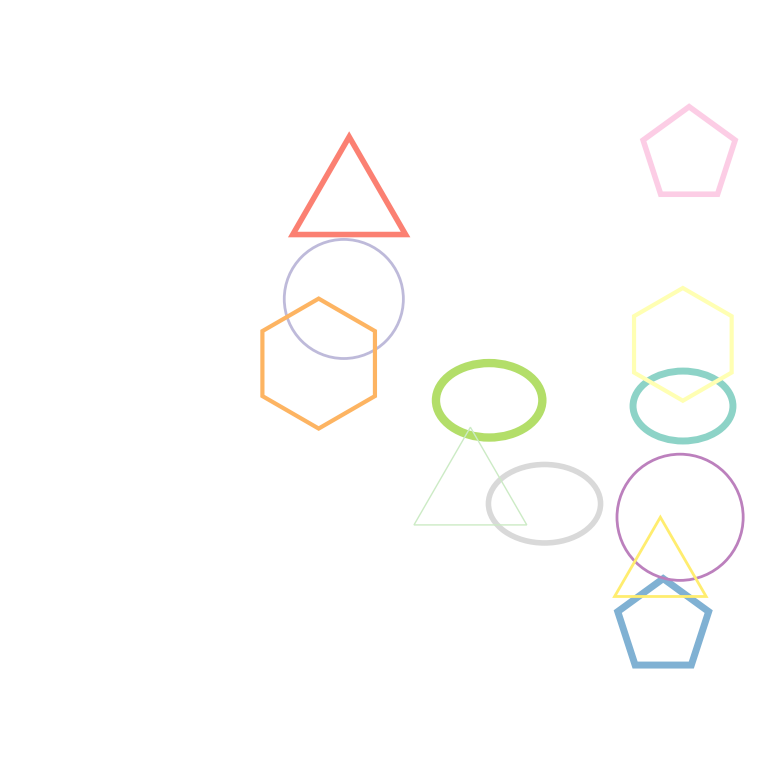[{"shape": "oval", "thickness": 2.5, "radius": 0.32, "center": [0.887, 0.473]}, {"shape": "hexagon", "thickness": 1.5, "radius": 0.37, "center": [0.887, 0.553]}, {"shape": "circle", "thickness": 1, "radius": 0.39, "center": [0.447, 0.612]}, {"shape": "triangle", "thickness": 2, "radius": 0.42, "center": [0.453, 0.738]}, {"shape": "pentagon", "thickness": 2.5, "radius": 0.31, "center": [0.861, 0.187]}, {"shape": "hexagon", "thickness": 1.5, "radius": 0.42, "center": [0.414, 0.528]}, {"shape": "oval", "thickness": 3, "radius": 0.35, "center": [0.635, 0.48]}, {"shape": "pentagon", "thickness": 2, "radius": 0.31, "center": [0.895, 0.799]}, {"shape": "oval", "thickness": 2, "radius": 0.36, "center": [0.707, 0.346]}, {"shape": "circle", "thickness": 1, "radius": 0.41, "center": [0.883, 0.328]}, {"shape": "triangle", "thickness": 0.5, "radius": 0.42, "center": [0.611, 0.361]}, {"shape": "triangle", "thickness": 1, "radius": 0.34, "center": [0.858, 0.26]}]